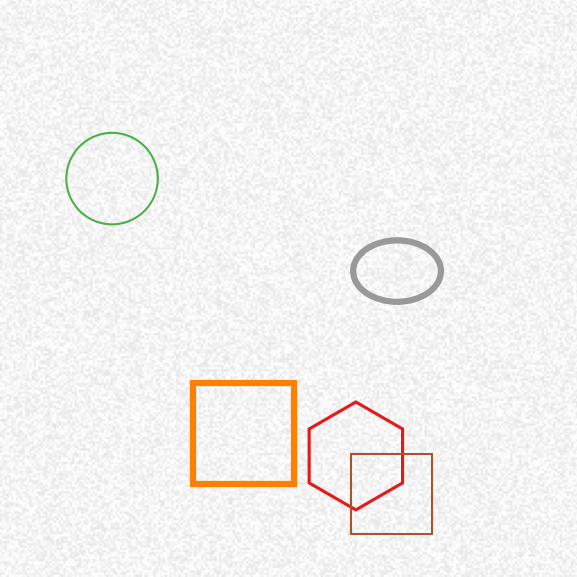[{"shape": "hexagon", "thickness": 1.5, "radius": 0.47, "center": [0.616, 0.21]}, {"shape": "circle", "thickness": 1, "radius": 0.4, "center": [0.194, 0.69]}, {"shape": "square", "thickness": 3, "radius": 0.44, "center": [0.421, 0.248]}, {"shape": "square", "thickness": 1, "radius": 0.35, "center": [0.678, 0.143]}, {"shape": "oval", "thickness": 3, "radius": 0.38, "center": [0.688, 0.53]}]